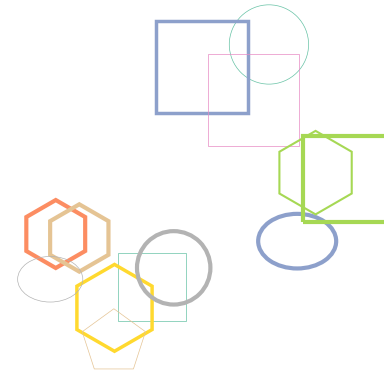[{"shape": "circle", "thickness": 0.5, "radius": 0.51, "center": [0.699, 0.884]}, {"shape": "square", "thickness": 0.5, "radius": 0.44, "center": [0.394, 0.255]}, {"shape": "hexagon", "thickness": 3, "radius": 0.44, "center": [0.145, 0.392]}, {"shape": "oval", "thickness": 3, "radius": 0.51, "center": [0.772, 0.374]}, {"shape": "square", "thickness": 2.5, "radius": 0.59, "center": [0.525, 0.826]}, {"shape": "square", "thickness": 0.5, "radius": 0.59, "center": [0.658, 0.74]}, {"shape": "square", "thickness": 3, "radius": 0.56, "center": [0.898, 0.535]}, {"shape": "hexagon", "thickness": 1.5, "radius": 0.54, "center": [0.82, 0.552]}, {"shape": "hexagon", "thickness": 2.5, "radius": 0.56, "center": [0.297, 0.2]}, {"shape": "hexagon", "thickness": 3, "radius": 0.44, "center": [0.206, 0.382]}, {"shape": "pentagon", "thickness": 0.5, "radius": 0.43, "center": [0.296, 0.112]}, {"shape": "oval", "thickness": 0.5, "radius": 0.42, "center": [0.13, 0.275]}, {"shape": "circle", "thickness": 3, "radius": 0.48, "center": [0.451, 0.304]}]